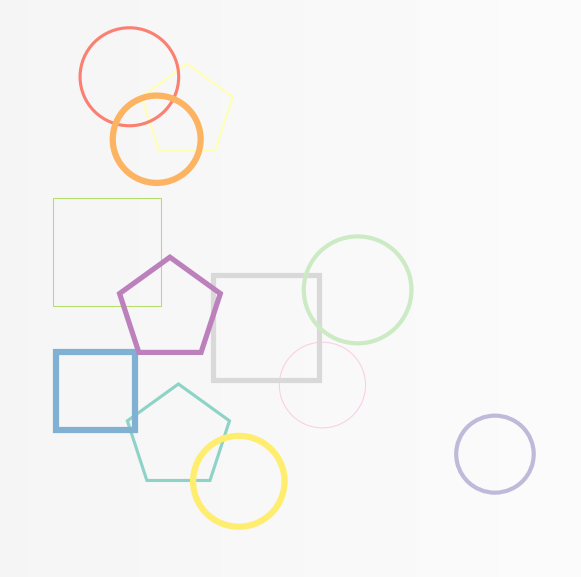[{"shape": "pentagon", "thickness": 1.5, "radius": 0.46, "center": [0.307, 0.242]}, {"shape": "pentagon", "thickness": 1, "radius": 0.41, "center": [0.322, 0.806]}, {"shape": "circle", "thickness": 2, "radius": 0.33, "center": [0.852, 0.213]}, {"shape": "circle", "thickness": 1.5, "radius": 0.42, "center": [0.223, 0.866]}, {"shape": "square", "thickness": 3, "radius": 0.34, "center": [0.164, 0.322]}, {"shape": "circle", "thickness": 3, "radius": 0.38, "center": [0.27, 0.758]}, {"shape": "square", "thickness": 0.5, "radius": 0.47, "center": [0.184, 0.563]}, {"shape": "circle", "thickness": 0.5, "radius": 0.37, "center": [0.555, 0.332]}, {"shape": "square", "thickness": 2.5, "radius": 0.45, "center": [0.458, 0.432]}, {"shape": "pentagon", "thickness": 2.5, "radius": 0.46, "center": [0.292, 0.463]}, {"shape": "circle", "thickness": 2, "radius": 0.46, "center": [0.615, 0.497]}, {"shape": "circle", "thickness": 3, "radius": 0.39, "center": [0.411, 0.166]}]